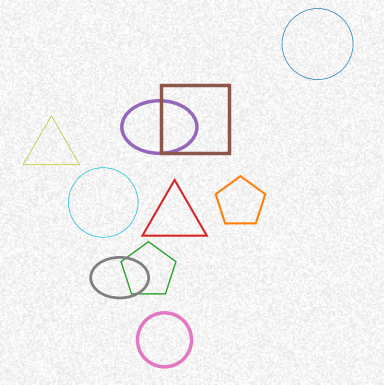[{"shape": "circle", "thickness": 0.5, "radius": 0.46, "center": [0.825, 0.886]}, {"shape": "pentagon", "thickness": 1.5, "radius": 0.34, "center": [0.625, 0.475]}, {"shape": "pentagon", "thickness": 1, "radius": 0.37, "center": [0.386, 0.297]}, {"shape": "triangle", "thickness": 1.5, "radius": 0.48, "center": [0.454, 0.436]}, {"shape": "oval", "thickness": 2.5, "radius": 0.49, "center": [0.414, 0.67]}, {"shape": "square", "thickness": 2.5, "radius": 0.44, "center": [0.507, 0.69]}, {"shape": "circle", "thickness": 2.5, "radius": 0.35, "center": [0.427, 0.117]}, {"shape": "oval", "thickness": 2, "radius": 0.38, "center": [0.311, 0.279]}, {"shape": "triangle", "thickness": 0.5, "radius": 0.42, "center": [0.134, 0.614]}, {"shape": "circle", "thickness": 0.5, "radius": 0.45, "center": [0.268, 0.474]}]